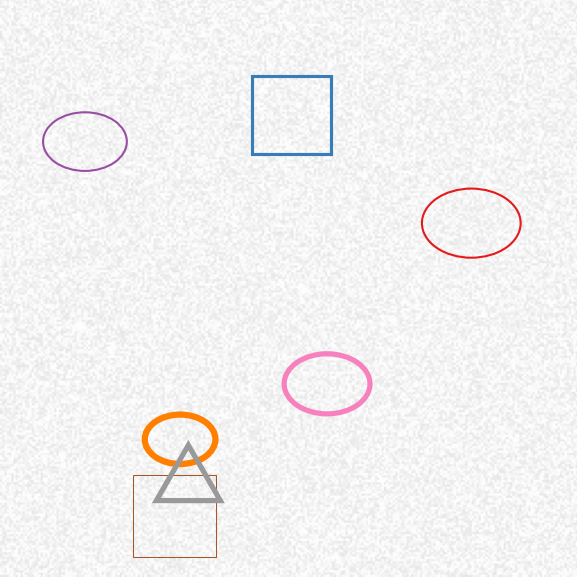[{"shape": "oval", "thickness": 1, "radius": 0.43, "center": [0.816, 0.613]}, {"shape": "square", "thickness": 1.5, "radius": 0.34, "center": [0.504, 0.8]}, {"shape": "oval", "thickness": 1, "radius": 0.36, "center": [0.147, 0.754]}, {"shape": "oval", "thickness": 3, "radius": 0.31, "center": [0.312, 0.238]}, {"shape": "square", "thickness": 0.5, "radius": 0.36, "center": [0.302, 0.106]}, {"shape": "oval", "thickness": 2.5, "radius": 0.37, "center": [0.566, 0.335]}, {"shape": "triangle", "thickness": 2.5, "radius": 0.32, "center": [0.326, 0.164]}]